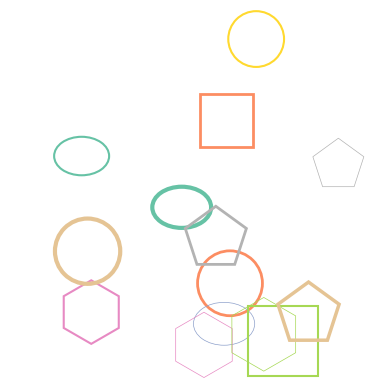[{"shape": "oval", "thickness": 3, "radius": 0.38, "center": [0.472, 0.462]}, {"shape": "oval", "thickness": 1.5, "radius": 0.36, "center": [0.212, 0.595]}, {"shape": "circle", "thickness": 2, "radius": 0.42, "center": [0.597, 0.264]}, {"shape": "square", "thickness": 2, "radius": 0.34, "center": [0.588, 0.686]}, {"shape": "oval", "thickness": 0.5, "radius": 0.4, "center": [0.582, 0.159]}, {"shape": "hexagon", "thickness": 0.5, "radius": 0.42, "center": [0.53, 0.104]}, {"shape": "hexagon", "thickness": 1.5, "radius": 0.41, "center": [0.237, 0.189]}, {"shape": "square", "thickness": 1.5, "radius": 0.45, "center": [0.736, 0.114]}, {"shape": "hexagon", "thickness": 0.5, "radius": 0.48, "center": [0.685, 0.132]}, {"shape": "circle", "thickness": 1.5, "radius": 0.36, "center": [0.665, 0.899]}, {"shape": "pentagon", "thickness": 2.5, "radius": 0.42, "center": [0.801, 0.184]}, {"shape": "circle", "thickness": 3, "radius": 0.42, "center": [0.228, 0.348]}, {"shape": "pentagon", "thickness": 0.5, "radius": 0.35, "center": [0.879, 0.571]}, {"shape": "pentagon", "thickness": 2, "radius": 0.42, "center": [0.561, 0.381]}]